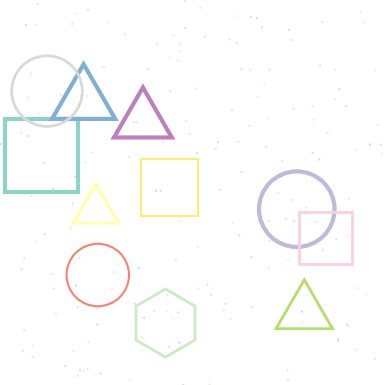[{"shape": "square", "thickness": 3, "radius": 0.47, "center": [0.108, 0.596]}, {"shape": "triangle", "thickness": 2.5, "radius": 0.34, "center": [0.249, 0.455]}, {"shape": "circle", "thickness": 3, "radius": 0.49, "center": [0.771, 0.457]}, {"shape": "circle", "thickness": 1.5, "radius": 0.41, "center": [0.254, 0.286]}, {"shape": "triangle", "thickness": 3, "radius": 0.47, "center": [0.217, 0.739]}, {"shape": "triangle", "thickness": 2, "radius": 0.42, "center": [0.79, 0.189]}, {"shape": "square", "thickness": 2, "radius": 0.34, "center": [0.846, 0.382]}, {"shape": "circle", "thickness": 2, "radius": 0.46, "center": [0.122, 0.763]}, {"shape": "triangle", "thickness": 3, "radius": 0.43, "center": [0.371, 0.686]}, {"shape": "hexagon", "thickness": 2, "radius": 0.44, "center": [0.43, 0.161]}, {"shape": "square", "thickness": 1.5, "radius": 0.37, "center": [0.439, 0.512]}]